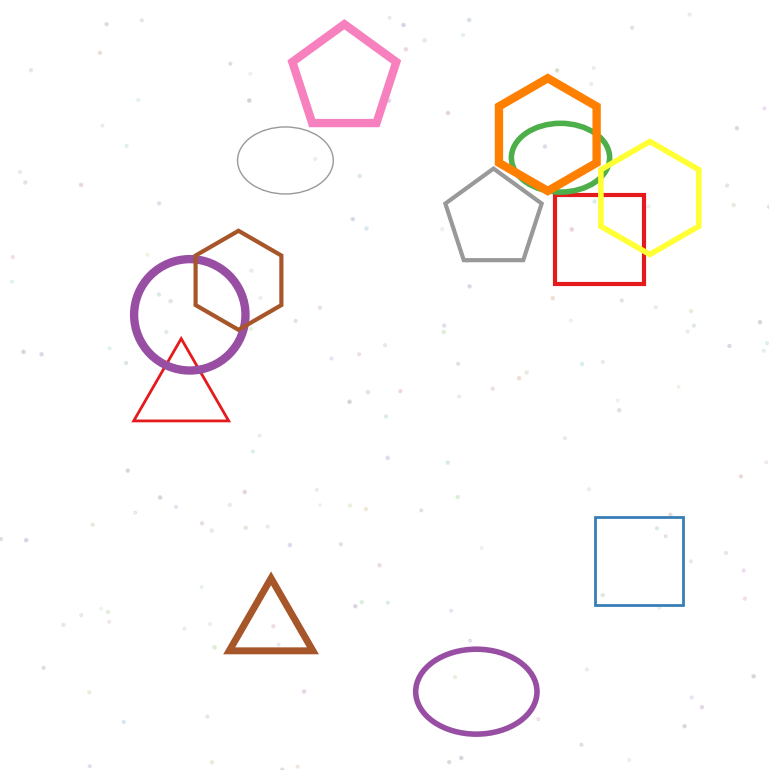[{"shape": "square", "thickness": 1.5, "radius": 0.29, "center": [0.778, 0.689]}, {"shape": "triangle", "thickness": 1, "radius": 0.36, "center": [0.235, 0.489]}, {"shape": "square", "thickness": 1, "radius": 0.29, "center": [0.83, 0.271]}, {"shape": "oval", "thickness": 2, "radius": 0.32, "center": [0.728, 0.795]}, {"shape": "circle", "thickness": 3, "radius": 0.36, "center": [0.246, 0.591]}, {"shape": "oval", "thickness": 2, "radius": 0.39, "center": [0.619, 0.102]}, {"shape": "hexagon", "thickness": 3, "radius": 0.37, "center": [0.711, 0.825]}, {"shape": "hexagon", "thickness": 2, "radius": 0.37, "center": [0.844, 0.743]}, {"shape": "hexagon", "thickness": 1.5, "radius": 0.32, "center": [0.31, 0.636]}, {"shape": "triangle", "thickness": 2.5, "radius": 0.31, "center": [0.352, 0.186]}, {"shape": "pentagon", "thickness": 3, "radius": 0.35, "center": [0.447, 0.898]}, {"shape": "oval", "thickness": 0.5, "radius": 0.31, "center": [0.371, 0.792]}, {"shape": "pentagon", "thickness": 1.5, "radius": 0.33, "center": [0.641, 0.715]}]